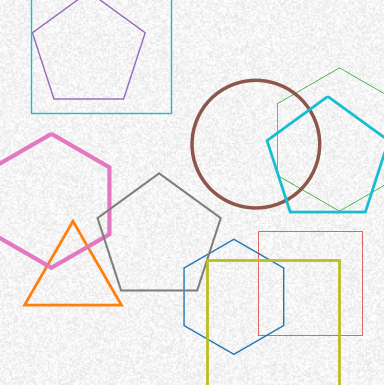[{"shape": "hexagon", "thickness": 1, "radius": 0.75, "center": [0.607, 0.229]}, {"shape": "triangle", "thickness": 2, "radius": 0.73, "center": [0.19, 0.28]}, {"shape": "hexagon", "thickness": 0.5, "radius": 0.93, "center": [0.882, 0.638]}, {"shape": "square", "thickness": 0.5, "radius": 0.67, "center": [0.806, 0.265]}, {"shape": "pentagon", "thickness": 1, "radius": 0.77, "center": [0.231, 0.867]}, {"shape": "circle", "thickness": 2.5, "radius": 0.83, "center": [0.665, 0.626]}, {"shape": "hexagon", "thickness": 3, "radius": 0.87, "center": [0.134, 0.478]}, {"shape": "pentagon", "thickness": 1.5, "radius": 0.84, "center": [0.413, 0.382]}, {"shape": "square", "thickness": 2, "radius": 0.86, "center": [0.709, 0.153]}, {"shape": "square", "thickness": 1, "radius": 0.91, "center": [0.262, 0.887]}, {"shape": "pentagon", "thickness": 2, "radius": 0.83, "center": [0.851, 0.583]}]